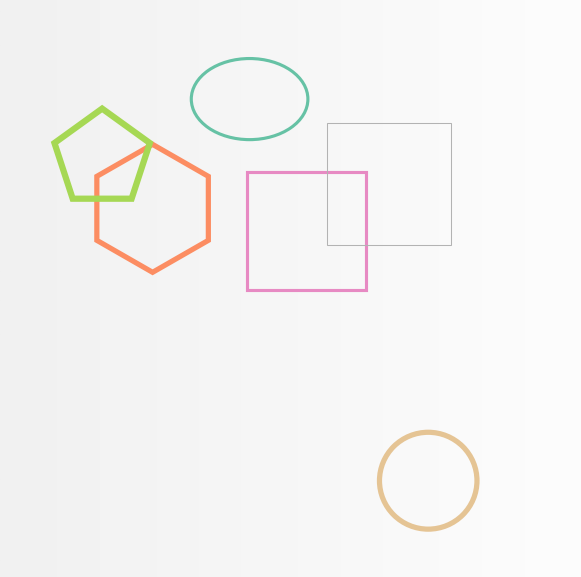[{"shape": "oval", "thickness": 1.5, "radius": 0.5, "center": [0.429, 0.828]}, {"shape": "hexagon", "thickness": 2.5, "radius": 0.55, "center": [0.263, 0.638]}, {"shape": "square", "thickness": 1.5, "radius": 0.51, "center": [0.528, 0.599]}, {"shape": "pentagon", "thickness": 3, "radius": 0.43, "center": [0.176, 0.725]}, {"shape": "circle", "thickness": 2.5, "radius": 0.42, "center": [0.737, 0.167]}, {"shape": "square", "thickness": 0.5, "radius": 0.53, "center": [0.669, 0.681]}]